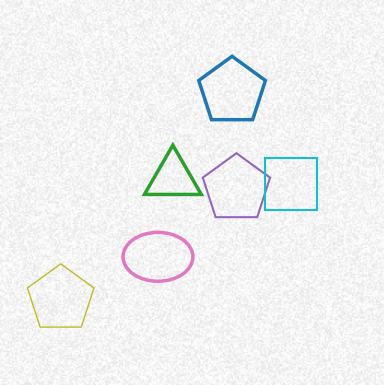[{"shape": "pentagon", "thickness": 2.5, "radius": 0.46, "center": [0.603, 0.763]}, {"shape": "triangle", "thickness": 2.5, "radius": 0.43, "center": [0.449, 0.538]}, {"shape": "pentagon", "thickness": 1.5, "radius": 0.46, "center": [0.614, 0.51]}, {"shape": "oval", "thickness": 2.5, "radius": 0.45, "center": [0.41, 0.333]}, {"shape": "pentagon", "thickness": 1, "radius": 0.45, "center": [0.158, 0.224]}, {"shape": "square", "thickness": 1.5, "radius": 0.34, "center": [0.755, 0.522]}]